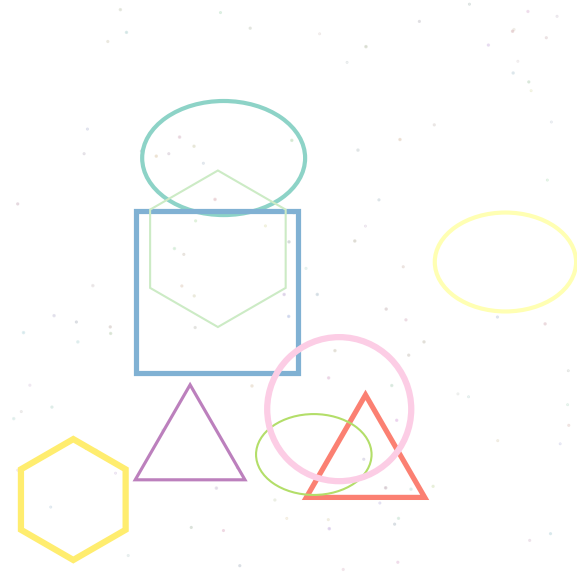[{"shape": "oval", "thickness": 2, "radius": 0.71, "center": [0.387, 0.725]}, {"shape": "oval", "thickness": 2, "radius": 0.61, "center": [0.875, 0.545]}, {"shape": "triangle", "thickness": 2.5, "radius": 0.59, "center": [0.633, 0.197]}, {"shape": "square", "thickness": 2.5, "radius": 0.7, "center": [0.376, 0.493]}, {"shape": "oval", "thickness": 1, "radius": 0.5, "center": [0.543, 0.212]}, {"shape": "circle", "thickness": 3, "radius": 0.62, "center": [0.587, 0.291]}, {"shape": "triangle", "thickness": 1.5, "radius": 0.55, "center": [0.329, 0.223]}, {"shape": "hexagon", "thickness": 1, "radius": 0.68, "center": [0.377, 0.568]}, {"shape": "hexagon", "thickness": 3, "radius": 0.52, "center": [0.127, 0.134]}]